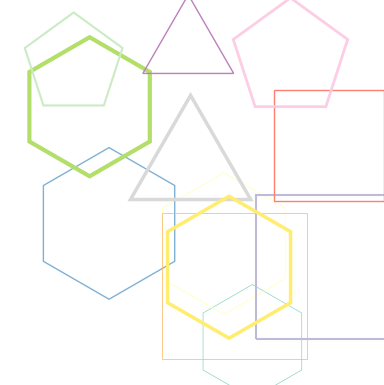[{"shape": "hexagon", "thickness": 0.5, "radius": 0.74, "center": [0.656, 0.113]}, {"shape": "hexagon", "thickness": 0.5, "radius": 0.92, "center": [0.582, 0.367]}, {"shape": "square", "thickness": 1.5, "radius": 0.93, "center": [0.852, 0.306]}, {"shape": "square", "thickness": 1, "radius": 0.72, "center": [0.855, 0.622]}, {"shape": "hexagon", "thickness": 1, "radius": 0.98, "center": [0.283, 0.42]}, {"shape": "square", "thickness": 0.5, "radius": 0.95, "center": [0.609, 0.257]}, {"shape": "hexagon", "thickness": 3, "radius": 0.9, "center": [0.233, 0.723]}, {"shape": "pentagon", "thickness": 2, "radius": 0.78, "center": [0.755, 0.849]}, {"shape": "triangle", "thickness": 2.5, "radius": 0.9, "center": [0.495, 0.572]}, {"shape": "triangle", "thickness": 1, "radius": 0.68, "center": [0.489, 0.877]}, {"shape": "pentagon", "thickness": 1.5, "radius": 0.67, "center": [0.191, 0.834]}, {"shape": "hexagon", "thickness": 2.5, "radius": 0.92, "center": [0.595, 0.306]}]